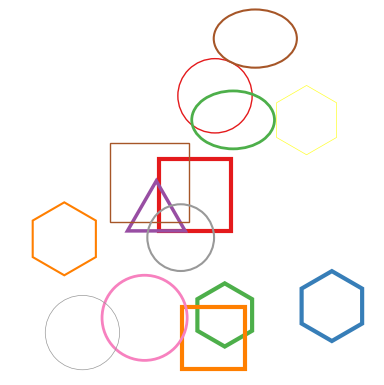[{"shape": "square", "thickness": 3, "radius": 0.46, "center": [0.507, 0.493]}, {"shape": "circle", "thickness": 1, "radius": 0.48, "center": [0.558, 0.751]}, {"shape": "hexagon", "thickness": 3, "radius": 0.45, "center": [0.862, 0.205]}, {"shape": "hexagon", "thickness": 3, "radius": 0.41, "center": [0.584, 0.182]}, {"shape": "oval", "thickness": 2, "radius": 0.54, "center": [0.605, 0.689]}, {"shape": "triangle", "thickness": 2.5, "radius": 0.43, "center": [0.406, 0.444]}, {"shape": "square", "thickness": 3, "radius": 0.4, "center": [0.555, 0.122]}, {"shape": "hexagon", "thickness": 1.5, "radius": 0.47, "center": [0.167, 0.38]}, {"shape": "hexagon", "thickness": 0.5, "radius": 0.45, "center": [0.796, 0.688]}, {"shape": "square", "thickness": 1, "radius": 0.51, "center": [0.388, 0.525]}, {"shape": "oval", "thickness": 1.5, "radius": 0.54, "center": [0.663, 0.9]}, {"shape": "circle", "thickness": 2, "radius": 0.55, "center": [0.376, 0.174]}, {"shape": "circle", "thickness": 1.5, "radius": 0.43, "center": [0.469, 0.383]}, {"shape": "circle", "thickness": 0.5, "radius": 0.48, "center": [0.214, 0.136]}]